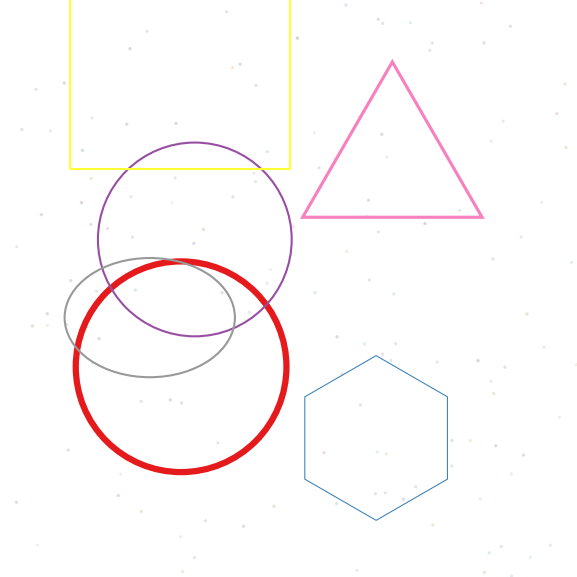[{"shape": "circle", "thickness": 3, "radius": 0.91, "center": [0.314, 0.364]}, {"shape": "hexagon", "thickness": 0.5, "radius": 0.71, "center": [0.651, 0.241]}, {"shape": "circle", "thickness": 1, "radius": 0.84, "center": [0.337, 0.585]}, {"shape": "square", "thickness": 1, "radius": 0.95, "center": [0.312, 0.897]}, {"shape": "triangle", "thickness": 1.5, "radius": 0.9, "center": [0.679, 0.713]}, {"shape": "oval", "thickness": 1, "radius": 0.74, "center": [0.259, 0.449]}]